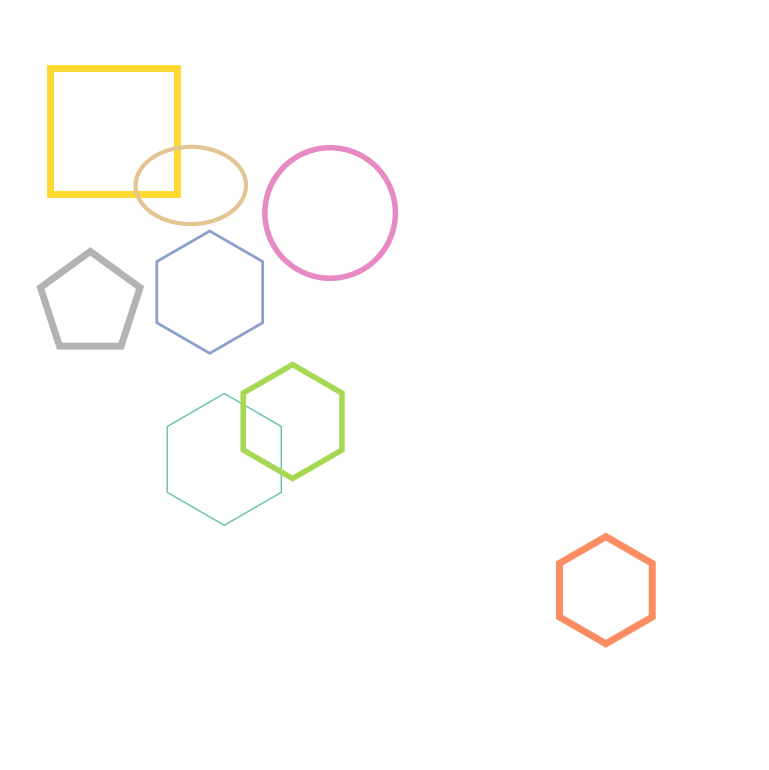[{"shape": "hexagon", "thickness": 0.5, "radius": 0.43, "center": [0.291, 0.403]}, {"shape": "hexagon", "thickness": 2.5, "radius": 0.35, "center": [0.787, 0.234]}, {"shape": "hexagon", "thickness": 1, "radius": 0.4, "center": [0.272, 0.621]}, {"shape": "circle", "thickness": 2, "radius": 0.42, "center": [0.429, 0.723]}, {"shape": "hexagon", "thickness": 2, "radius": 0.37, "center": [0.38, 0.453]}, {"shape": "square", "thickness": 2.5, "radius": 0.41, "center": [0.147, 0.829]}, {"shape": "oval", "thickness": 1.5, "radius": 0.36, "center": [0.248, 0.759]}, {"shape": "pentagon", "thickness": 2.5, "radius": 0.34, "center": [0.117, 0.605]}]